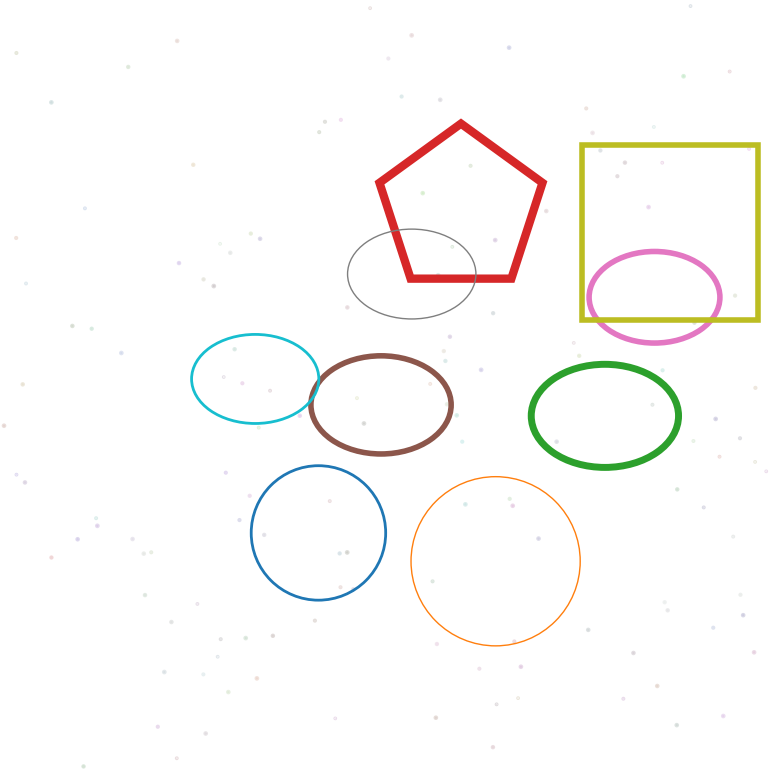[{"shape": "circle", "thickness": 1, "radius": 0.44, "center": [0.414, 0.308]}, {"shape": "circle", "thickness": 0.5, "radius": 0.55, "center": [0.644, 0.271]}, {"shape": "oval", "thickness": 2.5, "radius": 0.48, "center": [0.786, 0.46]}, {"shape": "pentagon", "thickness": 3, "radius": 0.56, "center": [0.599, 0.728]}, {"shape": "oval", "thickness": 2, "radius": 0.46, "center": [0.495, 0.474]}, {"shape": "oval", "thickness": 2, "radius": 0.42, "center": [0.85, 0.614]}, {"shape": "oval", "thickness": 0.5, "radius": 0.42, "center": [0.535, 0.644]}, {"shape": "square", "thickness": 2, "radius": 0.57, "center": [0.87, 0.698]}, {"shape": "oval", "thickness": 1, "radius": 0.41, "center": [0.331, 0.508]}]